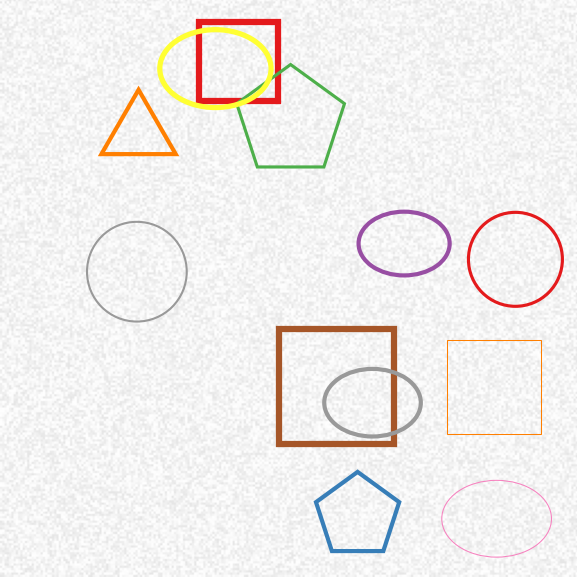[{"shape": "square", "thickness": 3, "radius": 0.34, "center": [0.413, 0.893]}, {"shape": "circle", "thickness": 1.5, "radius": 0.41, "center": [0.893, 0.55]}, {"shape": "pentagon", "thickness": 2, "radius": 0.38, "center": [0.619, 0.106]}, {"shape": "pentagon", "thickness": 1.5, "radius": 0.49, "center": [0.503, 0.789]}, {"shape": "oval", "thickness": 2, "radius": 0.39, "center": [0.7, 0.577]}, {"shape": "triangle", "thickness": 2, "radius": 0.37, "center": [0.24, 0.769]}, {"shape": "square", "thickness": 0.5, "radius": 0.41, "center": [0.855, 0.329]}, {"shape": "oval", "thickness": 2.5, "radius": 0.48, "center": [0.373, 0.88]}, {"shape": "square", "thickness": 3, "radius": 0.5, "center": [0.583, 0.33]}, {"shape": "oval", "thickness": 0.5, "radius": 0.47, "center": [0.86, 0.101]}, {"shape": "circle", "thickness": 1, "radius": 0.43, "center": [0.237, 0.529]}, {"shape": "oval", "thickness": 2, "radius": 0.42, "center": [0.645, 0.302]}]